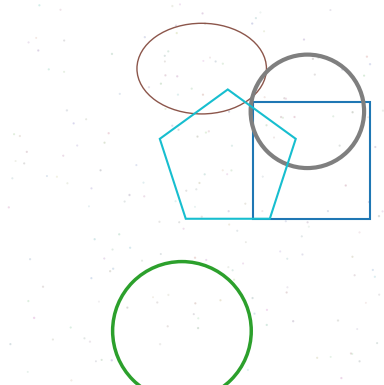[{"shape": "square", "thickness": 1.5, "radius": 0.76, "center": [0.809, 0.582]}, {"shape": "circle", "thickness": 2.5, "radius": 0.9, "center": [0.473, 0.141]}, {"shape": "oval", "thickness": 1, "radius": 0.84, "center": [0.524, 0.822]}, {"shape": "circle", "thickness": 3, "radius": 0.74, "center": [0.798, 0.711]}, {"shape": "pentagon", "thickness": 1.5, "radius": 0.93, "center": [0.592, 0.582]}]